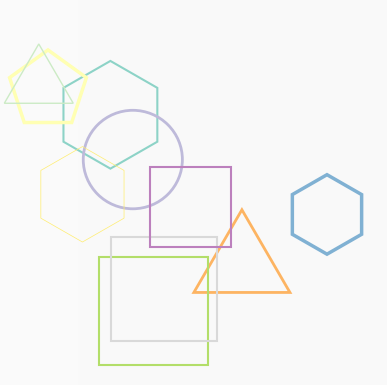[{"shape": "hexagon", "thickness": 1.5, "radius": 0.7, "center": [0.285, 0.702]}, {"shape": "pentagon", "thickness": 2.5, "radius": 0.52, "center": [0.124, 0.766]}, {"shape": "circle", "thickness": 2, "radius": 0.64, "center": [0.343, 0.586]}, {"shape": "hexagon", "thickness": 2.5, "radius": 0.52, "center": [0.844, 0.443]}, {"shape": "triangle", "thickness": 2, "radius": 0.72, "center": [0.624, 0.312]}, {"shape": "square", "thickness": 1.5, "radius": 0.7, "center": [0.396, 0.193]}, {"shape": "square", "thickness": 1.5, "radius": 0.68, "center": [0.424, 0.25]}, {"shape": "square", "thickness": 1.5, "radius": 0.52, "center": [0.492, 0.462]}, {"shape": "triangle", "thickness": 1, "radius": 0.51, "center": [0.1, 0.783]}, {"shape": "hexagon", "thickness": 0.5, "radius": 0.62, "center": [0.213, 0.495]}]